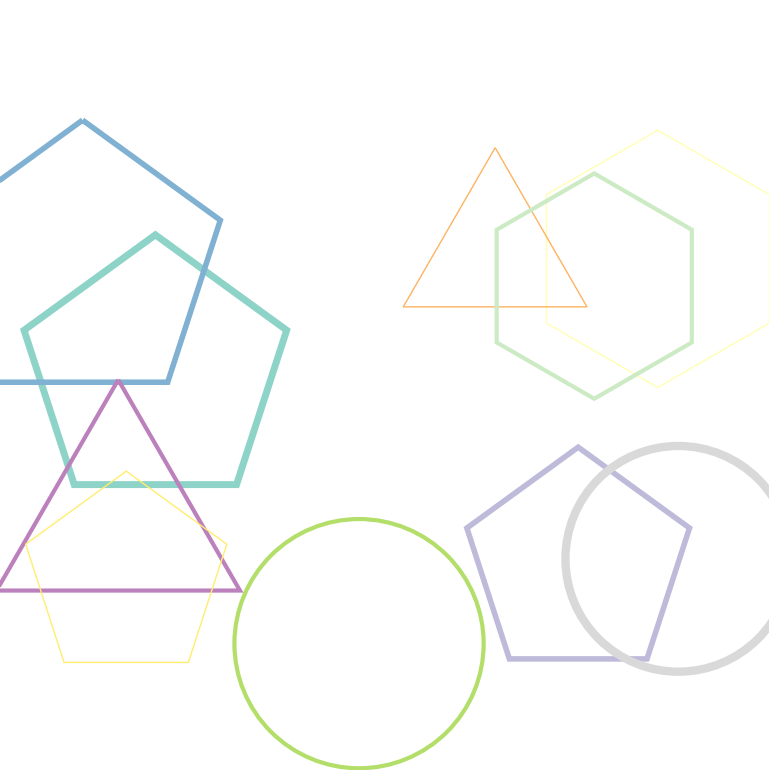[{"shape": "pentagon", "thickness": 2.5, "radius": 0.9, "center": [0.202, 0.516]}, {"shape": "hexagon", "thickness": 0.5, "radius": 0.84, "center": [0.854, 0.664]}, {"shape": "pentagon", "thickness": 2, "radius": 0.76, "center": [0.751, 0.267]}, {"shape": "pentagon", "thickness": 2, "radius": 0.94, "center": [0.107, 0.656]}, {"shape": "triangle", "thickness": 0.5, "radius": 0.69, "center": [0.643, 0.67]}, {"shape": "circle", "thickness": 1.5, "radius": 0.81, "center": [0.466, 0.164]}, {"shape": "circle", "thickness": 3, "radius": 0.73, "center": [0.881, 0.274]}, {"shape": "triangle", "thickness": 1.5, "radius": 0.91, "center": [0.154, 0.324]}, {"shape": "hexagon", "thickness": 1.5, "radius": 0.73, "center": [0.772, 0.628]}, {"shape": "pentagon", "thickness": 0.5, "radius": 0.69, "center": [0.164, 0.251]}]